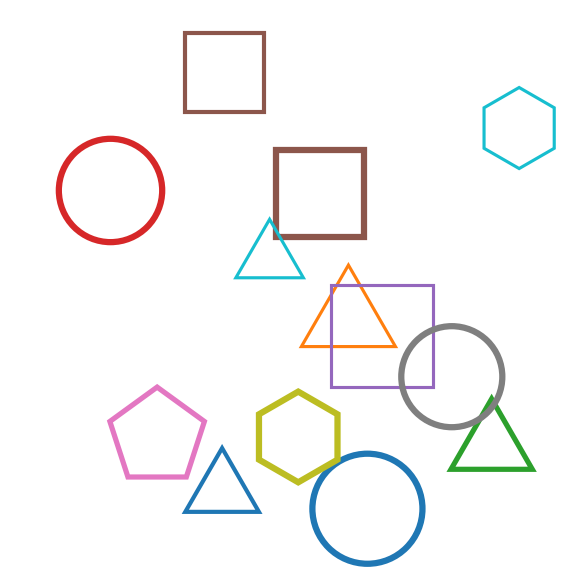[{"shape": "circle", "thickness": 3, "radius": 0.48, "center": [0.636, 0.118]}, {"shape": "triangle", "thickness": 2, "radius": 0.37, "center": [0.385, 0.15]}, {"shape": "triangle", "thickness": 1.5, "radius": 0.47, "center": [0.603, 0.446]}, {"shape": "triangle", "thickness": 2.5, "radius": 0.41, "center": [0.851, 0.227]}, {"shape": "circle", "thickness": 3, "radius": 0.45, "center": [0.191, 0.669]}, {"shape": "square", "thickness": 1.5, "radius": 0.44, "center": [0.661, 0.418]}, {"shape": "square", "thickness": 3, "radius": 0.38, "center": [0.555, 0.664]}, {"shape": "square", "thickness": 2, "radius": 0.34, "center": [0.388, 0.874]}, {"shape": "pentagon", "thickness": 2.5, "radius": 0.43, "center": [0.272, 0.243]}, {"shape": "circle", "thickness": 3, "radius": 0.44, "center": [0.782, 0.347]}, {"shape": "hexagon", "thickness": 3, "radius": 0.39, "center": [0.516, 0.242]}, {"shape": "triangle", "thickness": 1.5, "radius": 0.34, "center": [0.467, 0.552]}, {"shape": "hexagon", "thickness": 1.5, "radius": 0.35, "center": [0.899, 0.777]}]